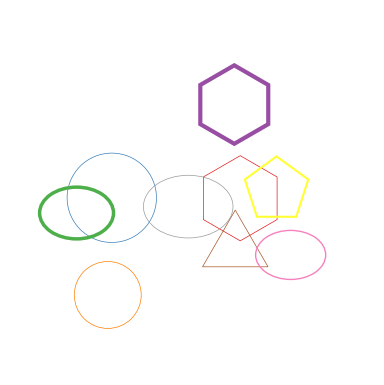[{"shape": "hexagon", "thickness": 0.5, "radius": 0.55, "center": [0.624, 0.485]}, {"shape": "circle", "thickness": 0.5, "radius": 0.58, "center": [0.29, 0.486]}, {"shape": "oval", "thickness": 2.5, "radius": 0.48, "center": [0.199, 0.447]}, {"shape": "hexagon", "thickness": 3, "radius": 0.51, "center": [0.609, 0.728]}, {"shape": "circle", "thickness": 0.5, "radius": 0.43, "center": [0.28, 0.234]}, {"shape": "pentagon", "thickness": 1.5, "radius": 0.43, "center": [0.718, 0.507]}, {"shape": "triangle", "thickness": 0.5, "radius": 0.49, "center": [0.611, 0.356]}, {"shape": "oval", "thickness": 1, "radius": 0.45, "center": [0.755, 0.338]}, {"shape": "oval", "thickness": 0.5, "radius": 0.58, "center": [0.489, 0.463]}]